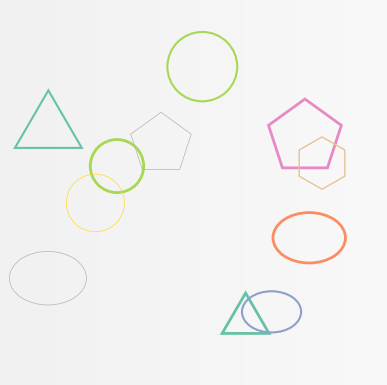[{"shape": "triangle", "thickness": 1.5, "radius": 0.5, "center": [0.125, 0.666]}, {"shape": "triangle", "thickness": 2, "radius": 0.35, "center": [0.634, 0.169]}, {"shape": "oval", "thickness": 2, "radius": 0.47, "center": [0.798, 0.382]}, {"shape": "oval", "thickness": 1.5, "radius": 0.38, "center": [0.701, 0.19]}, {"shape": "pentagon", "thickness": 2, "radius": 0.49, "center": [0.787, 0.644]}, {"shape": "circle", "thickness": 2, "radius": 0.34, "center": [0.302, 0.569]}, {"shape": "circle", "thickness": 1.5, "radius": 0.45, "center": [0.522, 0.827]}, {"shape": "circle", "thickness": 0.5, "radius": 0.37, "center": [0.246, 0.473]}, {"shape": "hexagon", "thickness": 1, "radius": 0.34, "center": [0.831, 0.576]}, {"shape": "oval", "thickness": 0.5, "radius": 0.5, "center": [0.124, 0.277]}, {"shape": "pentagon", "thickness": 0.5, "radius": 0.41, "center": [0.415, 0.626]}]